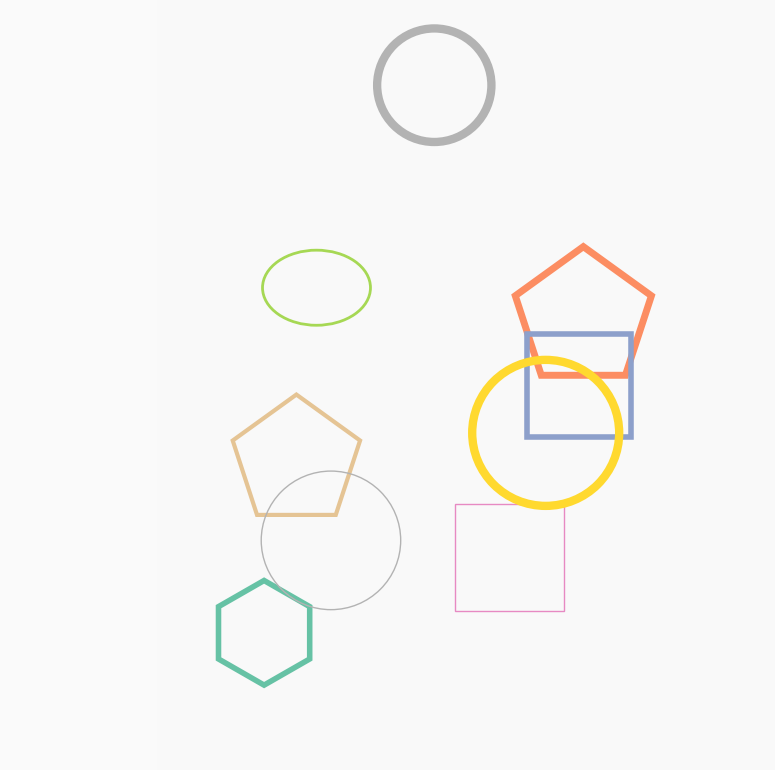[{"shape": "hexagon", "thickness": 2, "radius": 0.34, "center": [0.341, 0.178]}, {"shape": "pentagon", "thickness": 2.5, "radius": 0.46, "center": [0.753, 0.587]}, {"shape": "square", "thickness": 2, "radius": 0.34, "center": [0.747, 0.499]}, {"shape": "square", "thickness": 0.5, "radius": 0.35, "center": [0.657, 0.276]}, {"shape": "oval", "thickness": 1, "radius": 0.35, "center": [0.408, 0.626]}, {"shape": "circle", "thickness": 3, "radius": 0.47, "center": [0.704, 0.438]}, {"shape": "pentagon", "thickness": 1.5, "radius": 0.43, "center": [0.382, 0.401]}, {"shape": "circle", "thickness": 3, "radius": 0.37, "center": [0.56, 0.889]}, {"shape": "circle", "thickness": 0.5, "radius": 0.45, "center": [0.427, 0.298]}]